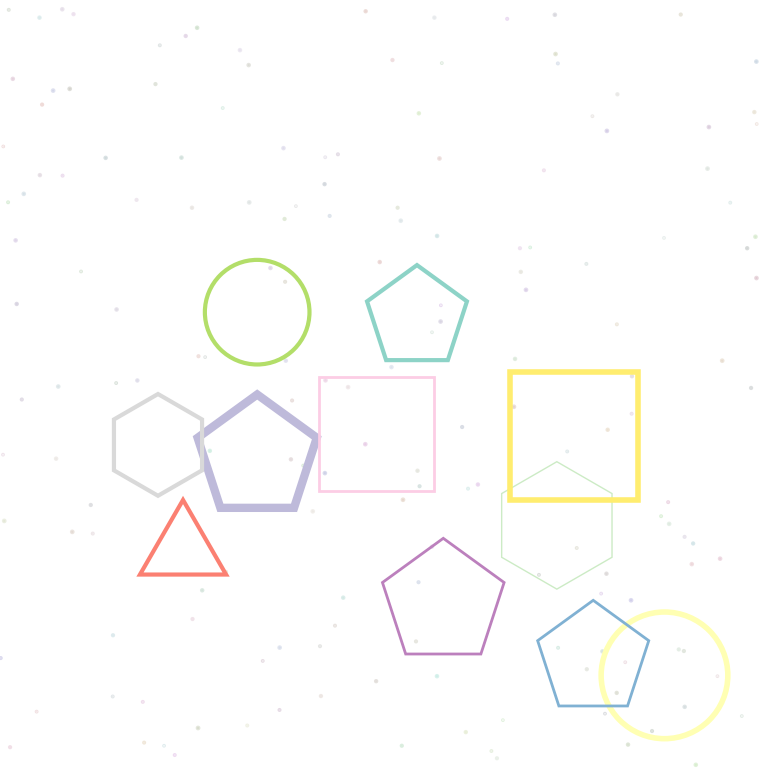[{"shape": "pentagon", "thickness": 1.5, "radius": 0.34, "center": [0.542, 0.587]}, {"shape": "circle", "thickness": 2, "radius": 0.41, "center": [0.863, 0.123]}, {"shape": "pentagon", "thickness": 3, "radius": 0.41, "center": [0.334, 0.406]}, {"shape": "triangle", "thickness": 1.5, "radius": 0.32, "center": [0.238, 0.286]}, {"shape": "pentagon", "thickness": 1, "radius": 0.38, "center": [0.77, 0.145]}, {"shape": "circle", "thickness": 1.5, "radius": 0.34, "center": [0.334, 0.595]}, {"shape": "square", "thickness": 1, "radius": 0.37, "center": [0.489, 0.437]}, {"shape": "hexagon", "thickness": 1.5, "radius": 0.33, "center": [0.205, 0.422]}, {"shape": "pentagon", "thickness": 1, "radius": 0.42, "center": [0.576, 0.218]}, {"shape": "hexagon", "thickness": 0.5, "radius": 0.41, "center": [0.723, 0.318]}, {"shape": "square", "thickness": 2, "radius": 0.42, "center": [0.746, 0.434]}]